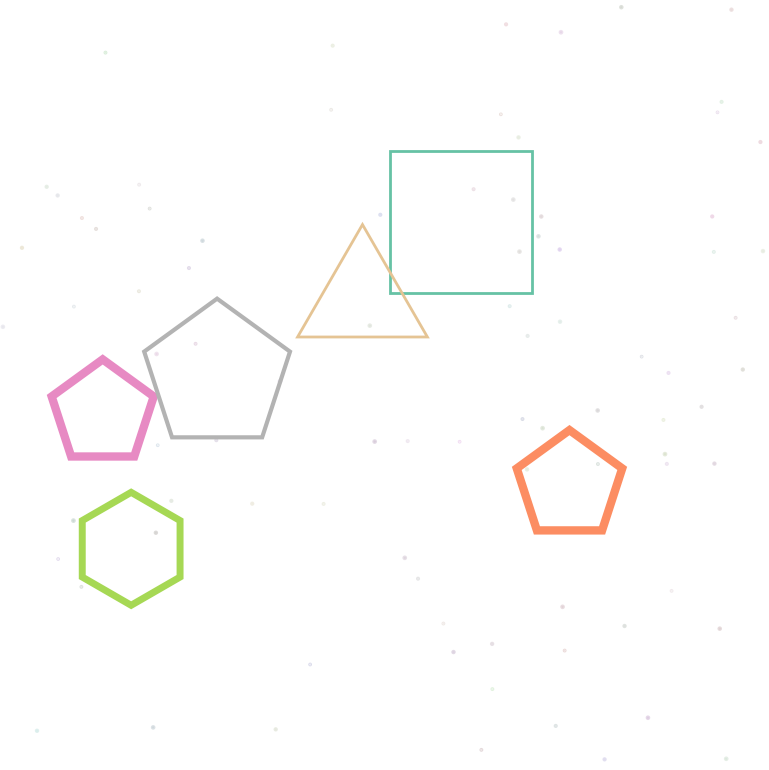[{"shape": "square", "thickness": 1, "radius": 0.46, "center": [0.599, 0.711]}, {"shape": "pentagon", "thickness": 3, "radius": 0.36, "center": [0.74, 0.369]}, {"shape": "pentagon", "thickness": 3, "radius": 0.35, "center": [0.133, 0.464]}, {"shape": "hexagon", "thickness": 2.5, "radius": 0.37, "center": [0.17, 0.287]}, {"shape": "triangle", "thickness": 1, "radius": 0.49, "center": [0.471, 0.611]}, {"shape": "pentagon", "thickness": 1.5, "radius": 0.5, "center": [0.282, 0.513]}]